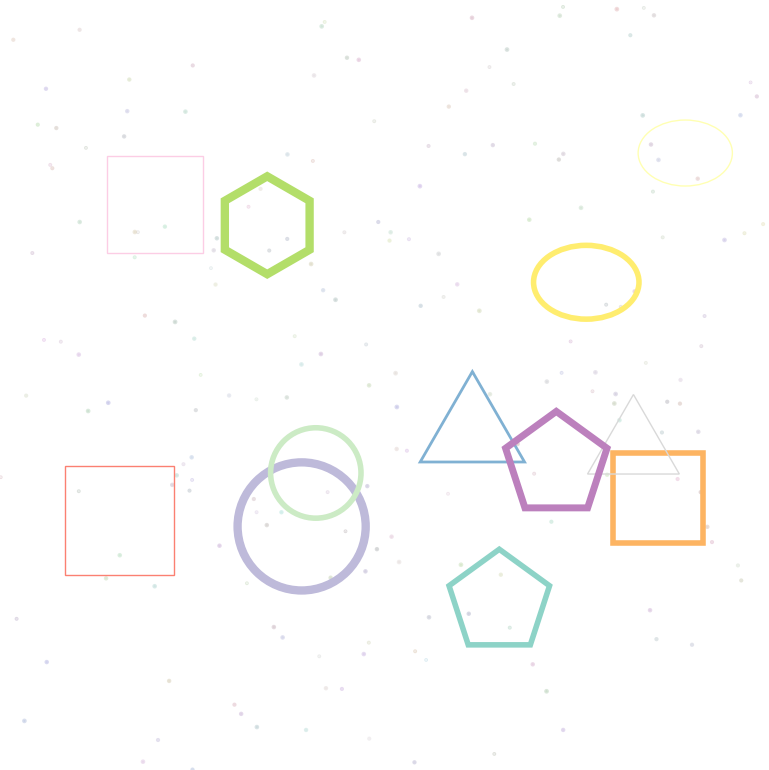[{"shape": "pentagon", "thickness": 2, "radius": 0.34, "center": [0.648, 0.218]}, {"shape": "oval", "thickness": 0.5, "radius": 0.31, "center": [0.89, 0.801]}, {"shape": "circle", "thickness": 3, "radius": 0.42, "center": [0.392, 0.316]}, {"shape": "square", "thickness": 0.5, "radius": 0.35, "center": [0.155, 0.324]}, {"shape": "triangle", "thickness": 1, "radius": 0.39, "center": [0.613, 0.439]}, {"shape": "square", "thickness": 2, "radius": 0.29, "center": [0.854, 0.353]}, {"shape": "hexagon", "thickness": 3, "radius": 0.32, "center": [0.347, 0.707]}, {"shape": "square", "thickness": 0.5, "radius": 0.31, "center": [0.201, 0.734]}, {"shape": "triangle", "thickness": 0.5, "radius": 0.34, "center": [0.823, 0.419]}, {"shape": "pentagon", "thickness": 2.5, "radius": 0.35, "center": [0.722, 0.396]}, {"shape": "circle", "thickness": 2, "radius": 0.29, "center": [0.41, 0.386]}, {"shape": "oval", "thickness": 2, "radius": 0.34, "center": [0.761, 0.633]}]